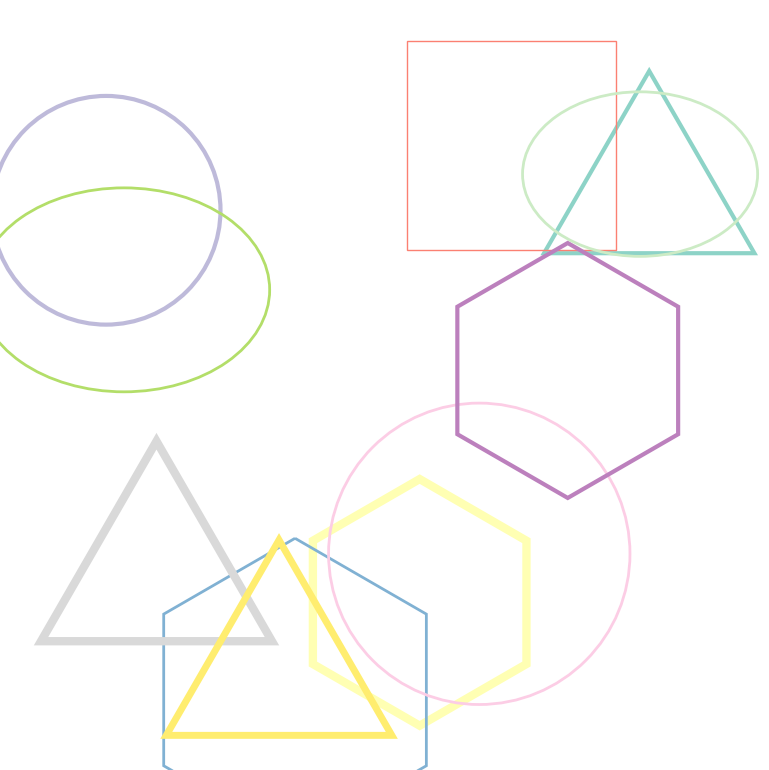[{"shape": "triangle", "thickness": 1.5, "radius": 0.79, "center": [0.843, 0.75]}, {"shape": "hexagon", "thickness": 3, "radius": 0.8, "center": [0.545, 0.218]}, {"shape": "circle", "thickness": 1.5, "radius": 0.74, "center": [0.138, 0.727]}, {"shape": "square", "thickness": 0.5, "radius": 0.68, "center": [0.664, 0.811]}, {"shape": "hexagon", "thickness": 1, "radius": 0.98, "center": [0.383, 0.104]}, {"shape": "oval", "thickness": 1, "radius": 0.95, "center": [0.161, 0.624]}, {"shape": "circle", "thickness": 1, "radius": 0.98, "center": [0.622, 0.281]}, {"shape": "triangle", "thickness": 3, "radius": 0.87, "center": [0.203, 0.254]}, {"shape": "hexagon", "thickness": 1.5, "radius": 0.83, "center": [0.737, 0.519]}, {"shape": "oval", "thickness": 1, "radius": 0.76, "center": [0.831, 0.774]}, {"shape": "triangle", "thickness": 2.5, "radius": 0.85, "center": [0.362, 0.13]}]